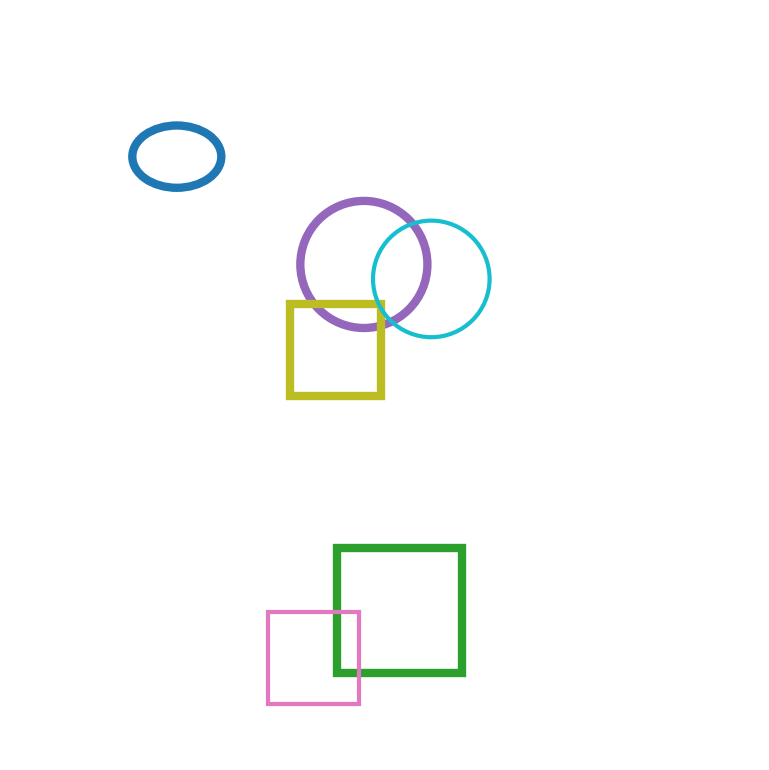[{"shape": "oval", "thickness": 3, "radius": 0.29, "center": [0.23, 0.797]}, {"shape": "square", "thickness": 3, "radius": 0.41, "center": [0.519, 0.207]}, {"shape": "circle", "thickness": 3, "radius": 0.41, "center": [0.473, 0.657]}, {"shape": "square", "thickness": 1.5, "radius": 0.3, "center": [0.407, 0.146]}, {"shape": "square", "thickness": 3, "radius": 0.3, "center": [0.436, 0.546]}, {"shape": "circle", "thickness": 1.5, "radius": 0.38, "center": [0.56, 0.638]}]